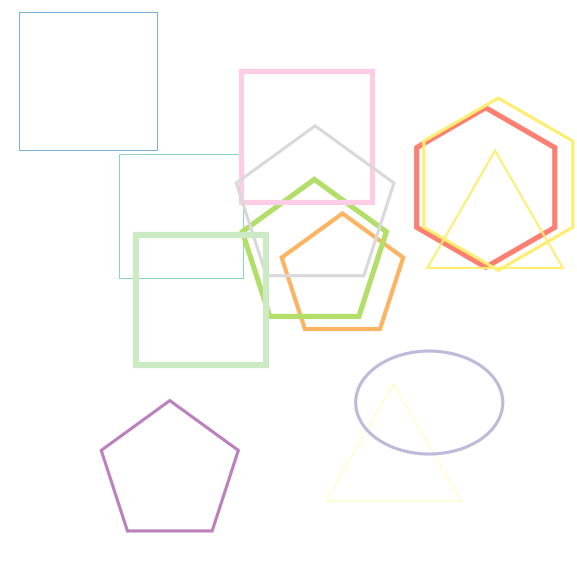[{"shape": "square", "thickness": 0.5, "radius": 0.54, "center": [0.313, 0.625]}, {"shape": "triangle", "thickness": 0.5, "radius": 0.68, "center": [0.681, 0.199]}, {"shape": "oval", "thickness": 1.5, "radius": 0.64, "center": [0.743, 0.302]}, {"shape": "hexagon", "thickness": 2.5, "radius": 0.69, "center": [0.841, 0.674]}, {"shape": "square", "thickness": 0.5, "radius": 0.6, "center": [0.152, 0.859]}, {"shape": "pentagon", "thickness": 2, "radius": 0.55, "center": [0.593, 0.519]}, {"shape": "pentagon", "thickness": 2.5, "radius": 0.66, "center": [0.544, 0.557]}, {"shape": "square", "thickness": 2.5, "radius": 0.57, "center": [0.531, 0.763]}, {"shape": "pentagon", "thickness": 1.5, "radius": 0.72, "center": [0.546, 0.638]}, {"shape": "pentagon", "thickness": 1.5, "radius": 0.62, "center": [0.294, 0.181]}, {"shape": "square", "thickness": 3, "radius": 0.56, "center": [0.349, 0.48]}, {"shape": "hexagon", "thickness": 1.5, "radius": 0.75, "center": [0.863, 0.68]}, {"shape": "triangle", "thickness": 1, "radius": 0.68, "center": [0.857, 0.603]}]